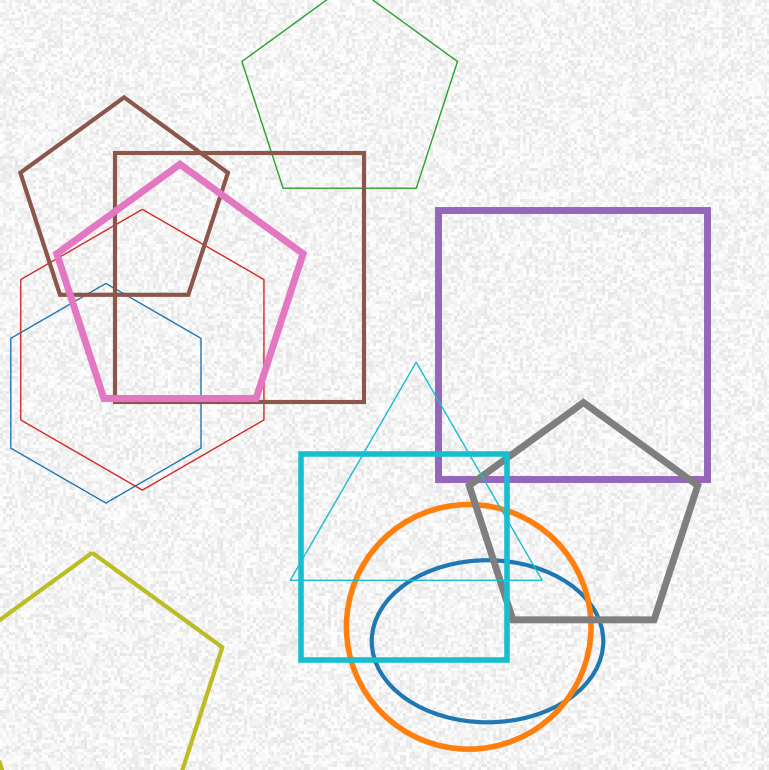[{"shape": "oval", "thickness": 1.5, "radius": 0.75, "center": [0.633, 0.167]}, {"shape": "hexagon", "thickness": 0.5, "radius": 0.71, "center": [0.138, 0.489]}, {"shape": "circle", "thickness": 2, "radius": 0.79, "center": [0.609, 0.186]}, {"shape": "pentagon", "thickness": 0.5, "radius": 0.74, "center": [0.454, 0.875]}, {"shape": "hexagon", "thickness": 0.5, "radius": 0.91, "center": [0.185, 0.546]}, {"shape": "square", "thickness": 2.5, "radius": 0.87, "center": [0.744, 0.552]}, {"shape": "square", "thickness": 1.5, "radius": 0.81, "center": [0.311, 0.64]}, {"shape": "pentagon", "thickness": 1.5, "radius": 0.71, "center": [0.161, 0.732]}, {"shape": "pentagon", "thickness": 2.5, "radius": 0.84, "center": [0.234, 0.619]}, {"shape": "pentagon", "thickness": 2.5, "radius": 0.78, "center": [0.758, 0.321]}, {"shape": "pentagon", "thickness": 1.5, "radius": 0.89, "center": [0.12, 0.105]}, {"shape": "square", "thickness": 2, "radius": 0.67, "center": [0.525, 0.277]}, {"shape": "triangle", "thickness": 0.5, "radius": 0.94, "center": [0.541, 0.341]}]